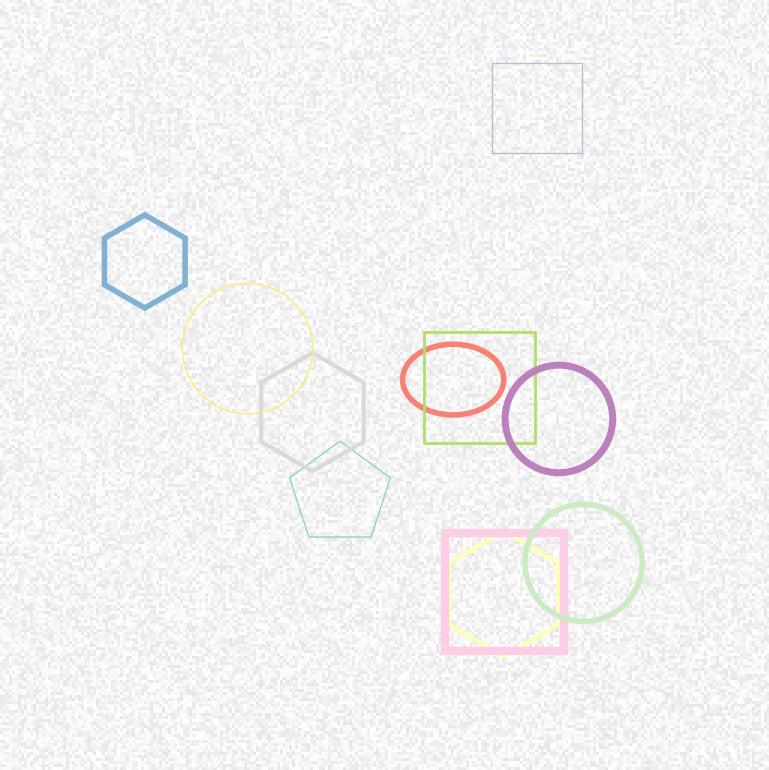[{"shape": "pentagon", "thickness": 0.5, "radius": 0.34, "center": [0.442, 0.358]}, {"shape": "hexagon", "thickness": 1.5, "radius": 0.41, "center": [0.654, 0.229]}, {"shape": "square", "thickness": 0.5, "radius": 0.29, "center": [0.698, 0.86]}, {"shape": "oval", "thickness": 2, "radius": 0.33, "center": [0.589, 0.507]}, {"shape": "hexagon", "thickness": 2, "radius": 0.3, "center": [0.188, 0.66]}, {"shape": "square", "thickness": 1, "radius": 0.36, "center": [0.623, 0.497]}, {"shape": "square", "thickness": 3, "radius": 0.38, "center": [0.655, 0.231]}, {"shape": "hexagon", "thickness": 1.5, "radius": 0.38, "center": [0.406, 0.465]}, {"shape": "circle", "thickness": 2.5, "radius": 0.35, "center": [0.726, 0.456]}, {"shape": "circle", "thickness": 2, "radius": 0.38, "center": [0.758, 0.269]}, {"shape": "circle", "thickness": 0.5, "radius": 0.42, "center": [0.321, 0.547]}]